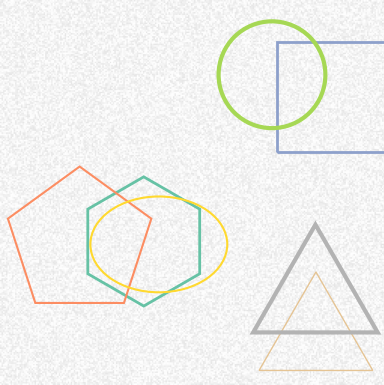[{"shape": "hexagon", "thickness": 2, "radius": 0.84, "center": [0.373, 0.373]}, {"shape": "pentagon", "thickness": 1.5, "radius": 0.98, "center": [0.207, 0.372]}, {"shape": "square", "thickness": 2, "radius": 0.72, "center": [0.863, 0.749]}, {"shape": "circle", "thickness": 3, "radius": 0.69, "center": [0.706, 0.806]}, {"shape": "oval", "thickness": 1.5, "radius": 0.89, "center": [0.413, 0.365]}, {"shape": "triangle", "thickness": 1, "radius": 0.85, "center": [0.821, 0.123]}, {"shape": "triangle", "thickness": 3, "radius": 0.93, "center": [0.819, 0.23]}]